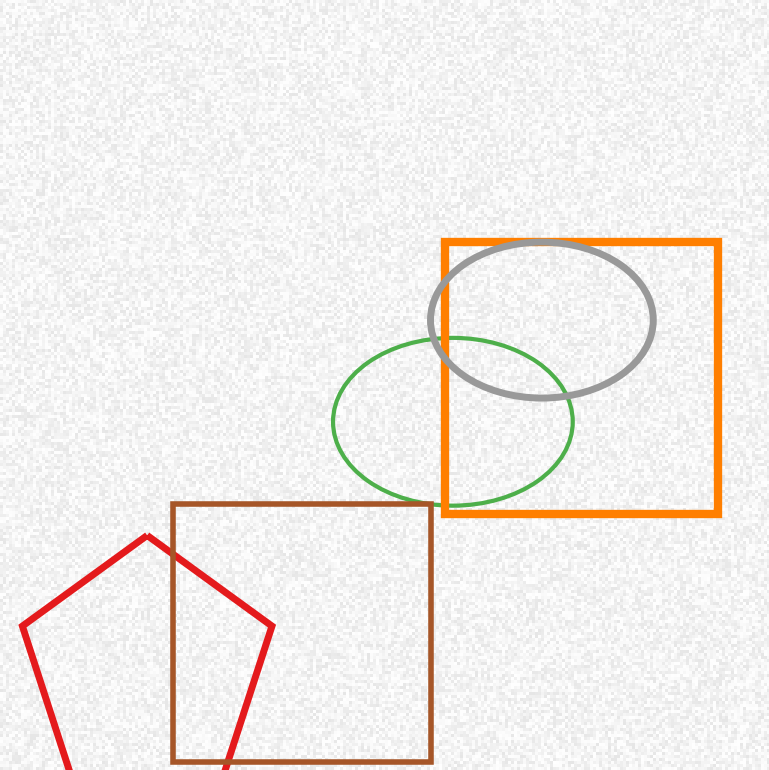[{"shape": "pentagon", "thickness": 2.5, "radius": 0.85, "center": [0.191, 0.134]}, {"shape": "oval", "thickness": 1.5, "radius": 0.78, "center": [0.588, 0.452]}, {"shape": "square", "thickness": 3, "radius": 0.89, "center": [0.755, 0.509]}, {"shape": "square", "thickness": 2, "radius": 0.84, "center": [0.392, 0.177]}, {"shape": "oval", "thickness": 2.5, "radius": 0.72, "center": [0.704, 0.584]}]